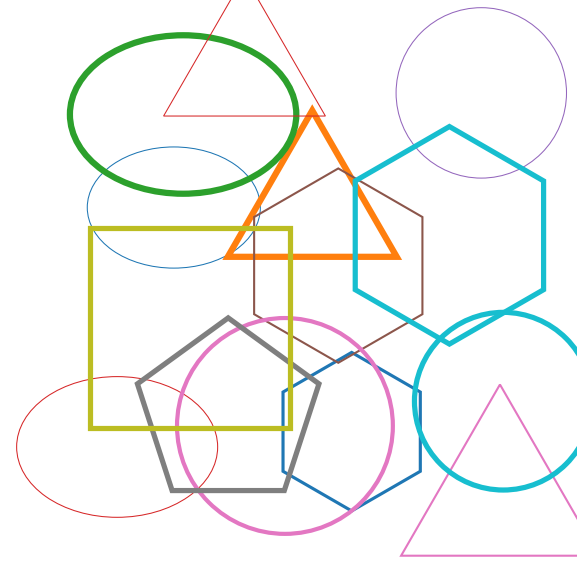[{"shape": "oval", "thickness": 0.5, "radius": 0.75, "center": [0.301, 0.64]}, {"shape": "hexagon", "thickness": 1.5, "radius": 0.69, "center": [0.609, 0.252]}, {"shape": "triangle", "thickness": 3, "radius": 0.84, "center": [0.541, 0.639]}, {"shape": "oval", "thickness": 3, "radius": 0.98, "center": [0.317, 0.801]}, {"shape": "triangle", "thickness": 0.5, "radius": 0.81, "center": [0.423, 0.879]}, {"shape": "oval", "thickness": 0.5, "radius": 0.87, "center": [0.203, 0.225]}, {"shape": "circle", "thickness": 0.5, "radius": 0.74, "center": [0.833, 0.838]}, {"shape": "hexagon", "thickness": 1, "radius": 0.84, "center": [0.586, 0.539]}, {"shape": "circle", "thickness": 2, "radius": 0.93, "center": [0.493, 0.262]}, {"shape": "triangle", "thickness": 1, "radius": 0.99, "center": [0.866, 0.136]}, {"shape": "pentagon", "thickness": 2.5, "radius": 0.83, "center": [0.395, 0.283]}, {"shape": "square", "thickness": 2.5, "radius": 0.86, "center": [0.329, 0.432]}, {"shape": "circle", "thickness": 2.5, "radius": 0.77, "center": [0.872, 0.304]}, {"shape": "hexagon", "thickness": 2.5, "radius": 0.94, "center": [0.778, 0.592]}]